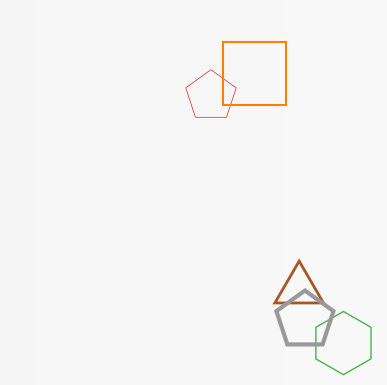[{"shape": "pentagon", "thickness": 0.5, "radius": 0.34, "center": [0.544, 0.751]}, {"shape": "hexagon", "thickness": 1, "radius": 0.41, "center": [0.886, 0.109]}, {"shape": "square", "thickness": 1.5, "radius": 0.41, "center": [0.656, 0.809]}, {"shape": "triangle", "thickness": 2, "radius": 0.36, "center": [0.772, 0.249]}, {"shape": "pentagon", "thickness": 3, "radius": 0.39, "center": [0.787, 0.168]}]